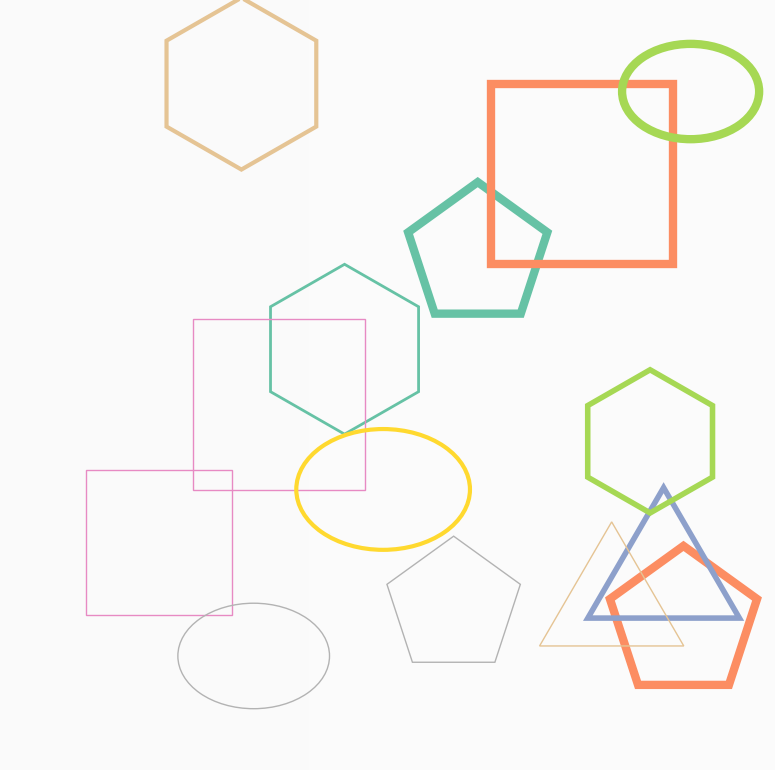[{"shape": "pentagon", "thickness": 3, "radius": 0.47, "center": [0.616, 0.669]}, {"shape": "hexagon", "thickness": 1, "radius": 0.55, "center": [0.445, 0.546]}, {"shape": "square", "thickness": 3, "radius": 0.59, "center": [0.751, 0.774]}, {"shape": "pentagon", "thickness": 3, "radius": 0.5, "center": [0.882, 0.191]}, {"shape": "triangle", "thickness": 2, "radius": 0.56, "center": [0.856, 0.254]}, {"shape": "square", "thickness": 0.5, "radius": 0.56, "center": [0.36, 0.475]}, {"shape": "square", "thickness": 0.5, "radius": 0.47, "center": [0.205, 0.296]}, {"shape": "oval", "thickness": 3, "radius": 0.44, "center": [0.891, 0.881]}, {"shape": "hexagon", "thickness": 2, "radius": 0.46, "center": [0.839, 0.427]}, {"shape": "oval", "thickness": 1.5, "radius": 0.56, "center": [0.494, 0.364]}, {"shape": "hexagon", "thickness": 1.5, "radius": 0.56, "center": [0.311, 0.891]}, {"shape": "triangle", "thickness": 0.5, "radius": 0.54, "center": [0.789, 0.215]}, {"shape": "oval", "thickness": 0.5, "radius": 0.49, "center": [0.327, 0.148]}, {"shape": "pentagon", "thickness": 0.5, "radius": 0.45, "center": [0.585, 0.213]}]